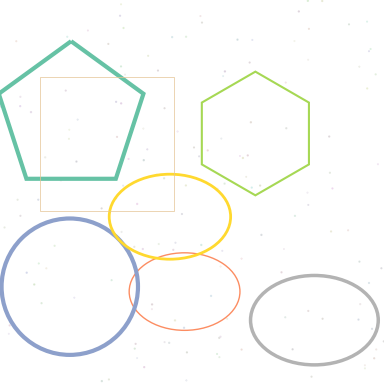[{"shape": "pentagon", "thickness": 3, "radius": 0.99, "center": [0.185, 0.695]}, {"shape": "oval", "thickness": 1, "radius": 0.72, "center": [0.479, 0.243]}, {"shape": "circle", "thickness": 3, "radius": 0.89, "center": [0.181, 0.255]}, {"shape": "hexagon", "thickness": 1.5, "radius": 0.8, "center": [0.663, 0.653]}, {"shape": "oval", "thickness": 2, "radius": 0.79, "center": [0.441, 0.437]}, {"shape": "square", "thickness": 0.5, "radius": 0.87, "center": [0.278, 0.626]}, {"shape": "oval", "thickness": 2.5, "radius": 0.83, "center": [0.817, 0.168]}]